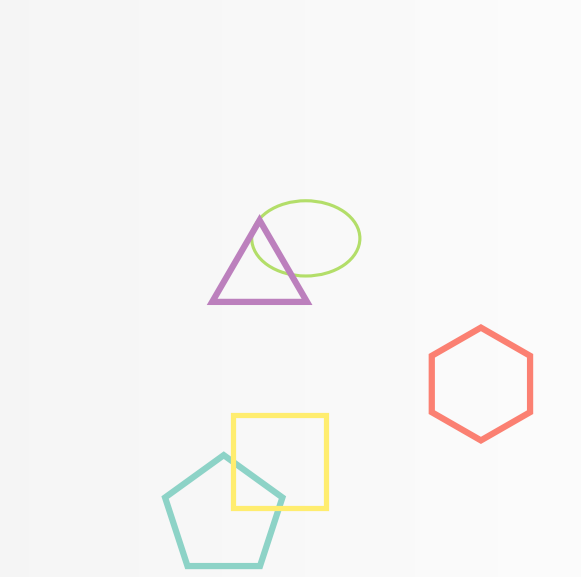[{"shape": "pentagon", "thickness": 3, "radius": 0.53, "center": [0.385, 0.105]}, {"shape": "hexagon", "thickness": 3, "radius": 0.49, "center": [0.827, 0.334]}, {"shape": "oval", "thickness": 1.5, "radius": 0.47, "center": [0.526, 0.586]}, {"shape": "triangle", "thickness": 3, "radius": 0.47, "center": [0.447, 0.523]}, {"shape": "square", "thickness": 2.5, "radius": 0.4, "center": [0.481, 0.2]}]